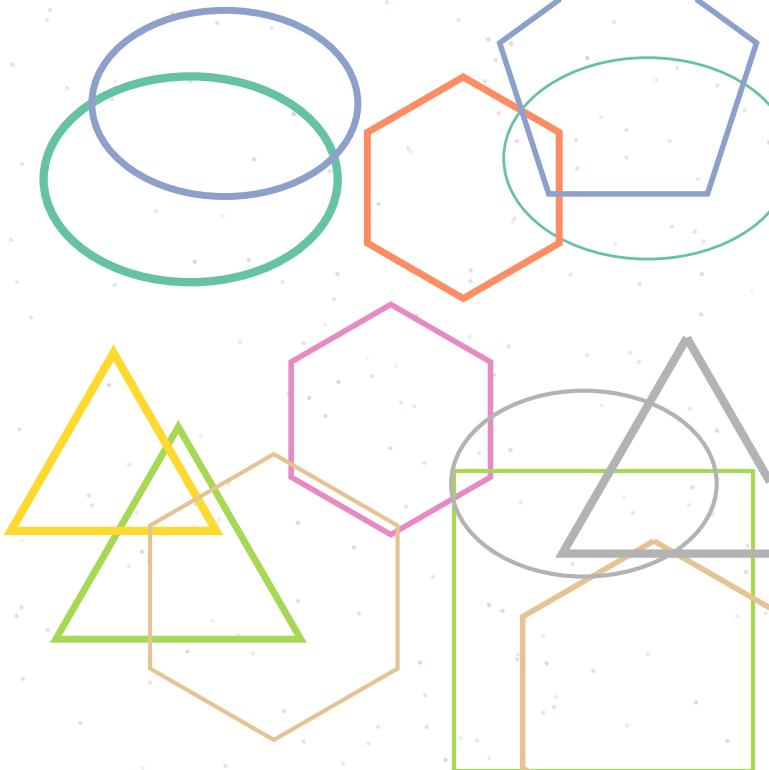[{"shape": "oval", "thickness": 1, "radius": 0.93, "center": [0.841, 0.794]}, {"shape": "oval", "thickness": 3, "radius": 0.95, "center": [0.248, 0.767]}, {"shape": "hexagon", "thickness": 2.5, "radius": 0.72, "center": [0.602, 0.756]}, {"shape": "pentagon", "thickness": 2, "radius": 0.88, "center": [0.816, 0.89]}, {"shape": "oval", "thickness": 2.5, "radius": 0.86, "center": [0.292, 0.866]}, {"shape": "hexagon", "thickness": 2, "radius": 0.75, "center": [0.508, 0.455]}, {"shape": "square", "thickness": 1.5, "radius": 0.97, "center": [0.784, 0.194]}, {"shape": "triangle", "thickness": 2.5, "radius": 0.92, "center": [0.232, 0.262]}, {"shape": "triangle", "thickness": 3, "radius": 0.77, "center": [0.147, 0.388]}, {"shape": "hexagon", "thickness": 1.5, "radius": 0.93, "center": [0.356, 0.225]}, {"shape": "hexagon", "thickness": 2, "radius": 0.98, "center": [0.849, 0.101]}, {"shape": "oval", "thickness": 1.5, "radius": 0.86, "center": [0.758, 0.372]}, {"shape": "triangle", "thickness": 3, "radius": 0.93, "center": [0.892, 0.374]}]